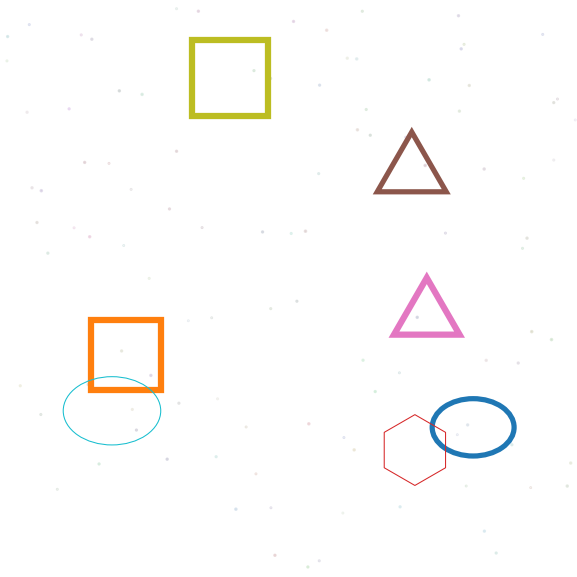[{"shape": "oval", "thickness": 2.5, "radius": 0.35, "center": [0.819, 0.259]}, {"shape": "square", "thickness": 3, "radius": 0.3, "center": [0.218, 0.385]}, {"shape": "hexagon", "thickness": 0.5, "radius": 0.31, "center": [0.718, 0.22]}, {"shape": "triangle", "thickness": 2.5, "radius": 0.34, "center": [0.713, 0.702]}, {"shape": "triangle", "thickness": 3, "radius": 0.33, "center": [0.739, 0.452]}, {"shape": "square", "thickness": 3, "radius": 0.33, "center": [0.398, 0.864]}, {"shape": "oval", "thickness": 0.5, "radius": 0.42, "center": [0.194, 0.288]}]